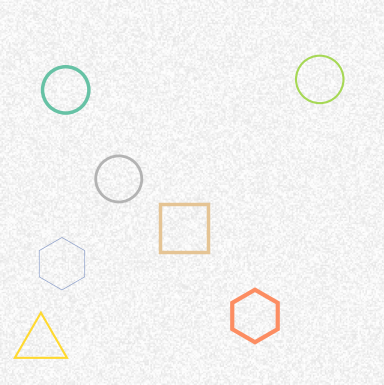[{"shape": "circle", "thickness": 2.5, "radius": 0.3, "center": [0.171, 0.766]}, {"shape": "hexagon", "thickness": 3, "radius": 0.34, "center": [0.662, 0.179]}, {"shape": "hexagon", "thickness": 0.5, "radius": 0.34, "center": [0.161, 0.315]}, {"shape": "circle", "thickness": 1.5, "radius": 0.31, "center": [0.831, 0.794]}, {"shape": "triangle", "thickness": 1.5, "radius": 0.39, "center": [0.106, 0.11]}, {"shape": "square", "thickness": 2.5, "radius": 0.31, "center": [0.478, 0.408]}, {"shape": "circle", "thickness": 2, "radius": 0.3, "center": [0.308, 0.535]}]